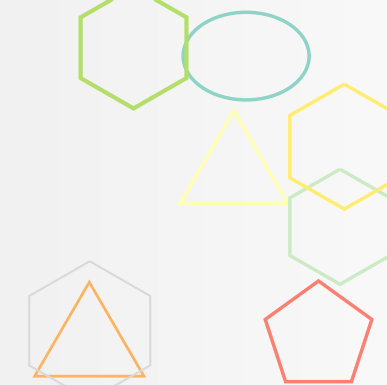[{"shape": "oval", "thickness": 2.5, "radius": 0.81, "center": [0.635, 0.854]}, {"shape": "triangle", "thickness": 2.5, "radius": 0.8, "center": [0.604, 0.551]}, {"shape": "pentagon", "thickness": 2.5, "radius": 0.72, "center": [0.822, 0.126]}, {"shape": "triangle", "thickness": 2, "radius": 0.81, "center": [0.23, 0.104]}, {"shape": "hexagon", "thickness": 3, "radius": 0.79, "center": [0.345, 0.876]}, {"shape": "hexagon", "thickness": 1.5, "radius": 0.9, "center": [0.232, 0.141]}, {"shape": "hexagon", "thickness": 2.5, "radius": 0.75, "center": [0.877, 0.411]}, {"shape": "hexagon", "thickness": 2.5, "radius": 0.81, "center": [0.889, 0.619]}]